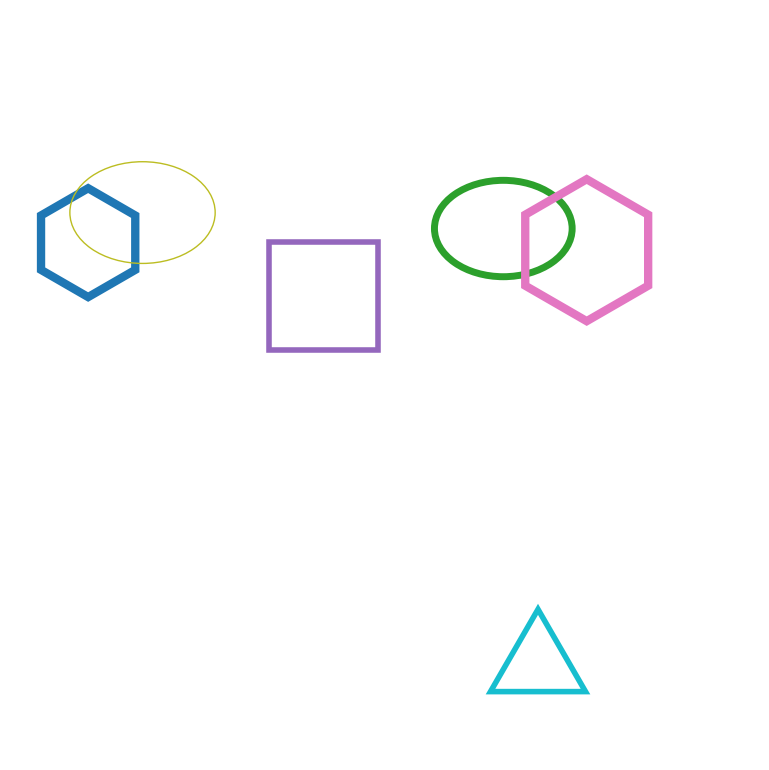[{"shape": "hexagon", "thickness": 3, "radius": 0.35, "center": [0.114, 0.685]}, {"shape": "oval", "thickness": 2.5, "radius": 0.45, "center": [0.654, 0.703]}, {"shape": "square", "thickness": 2, "radius": 0.35, "center": [0.42, 0.615]}, {"shape": "hexagon", "thickness": 3, "radius": 0.46, "center": [0.762, 0.675]}, {"shape": "oval", "thickness": 0.5, "radius": 0.47, "center": [0.185, 0.724]}, {"shape": "triangle", "thickness": 2, "radius": 0.36, "center": [0.699, 0.137]}]